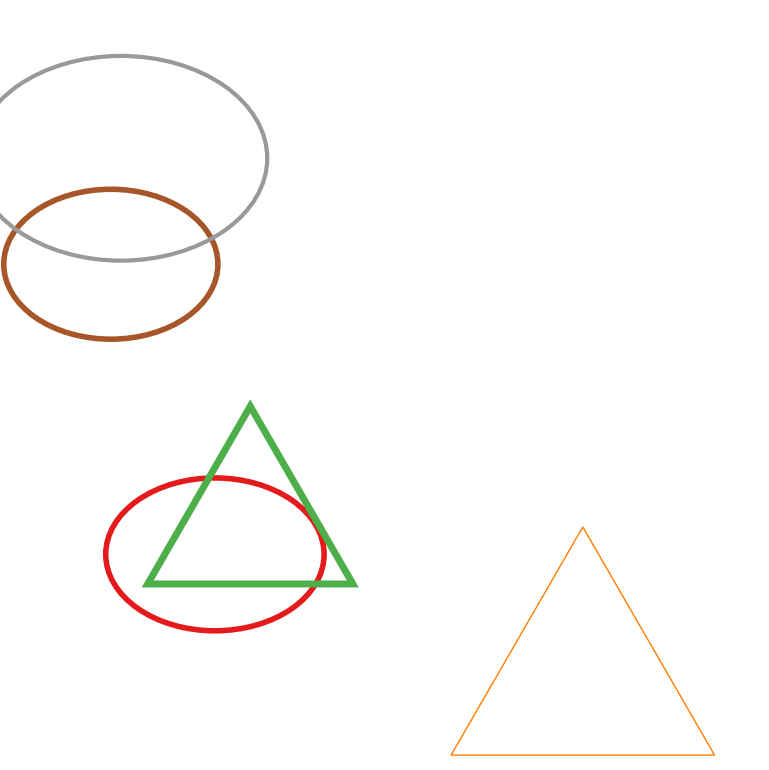[{"shape": "oval", "thickness": 2, "radius": 0.71, "center": [0.279, 0.28]}, {"shape": "triangle", "thickness": 2.5, "radius": 0.77, "center": [0.325, 0.319]}, {"shape": "triangle", "thickness": 0.5, "radius": 0.99, "center": [0.757, 0.118]}, {"shape": "oval", "thickness": 2, "radius": 0.7, "center": [0.144, 0.657]}, {"shape": "oval", "thickness": 1.5, "radius": 0.95, "center": [0.157, 0.794]}]